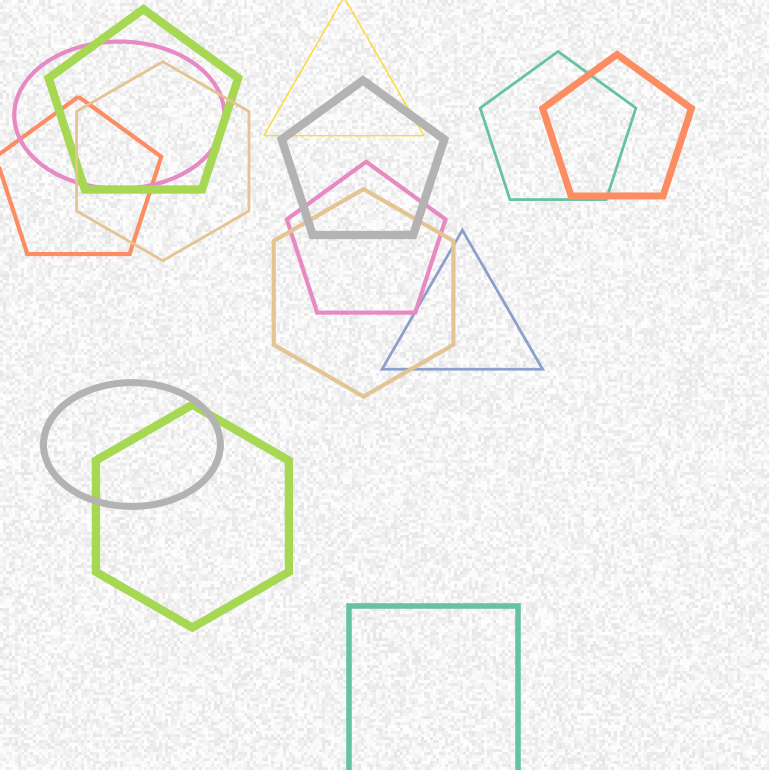[{"shape": "square", "thickness": 2, "radius": 0.55, "center": [0.563, 0.103]}, {"shape": "pentagon", "thickness": 1, "radius": 0.53, "center": [0.725, 0.827]}, {"shape": "pentagon", "thickness": 2.5, "radius": 0.51, "center": [0.801, 0.828]}, {"shape": "pentagon", "thickness": 1.5, "radius": 0.56, "center": [0.102, 0.761]}, {"shape": "triangle", "thickness": 1, "radius": 0.6, "center": [0.6, 0.581]}, {"shape": "pentagon", "thickness": 1.5, "radius": 0.54, "center": [0.476, 0.682]}, {"shape": "oval", "thickness": 1.5, "radius": 0.68, "center": [0.155, 0.85]}, {"shape": "hexagon", "thickness": 3, "radius": 0.72, "center": [0.25, 0.33]}, {"shape": "pentagon", "thickness": 3, "radius": 0.65, "center": [0.186, 0.859]}, {"shape": "triangle", "thickness": 0.5, "radius": 0.6, "center": [0.447, 0.884]}, {"shape": "hexagon", "thickness": 1, "radius": 0.65, "center": [0.211, 0.791]}, {"shape": "hexagon", "thickness": 1.5, "radius": 0.67, "center": [0.472, 0.62]}, {"shape": "pentagon", "thickness": 3, "radius": 0.56, "center": [0.471, 0.785]}, {"shape": "oval", "thickness": 2.5, "radius": 0.57, "center": [0.171, 0.423]}]